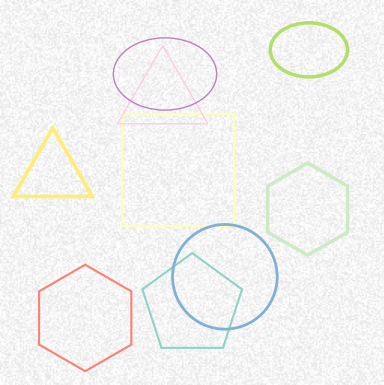[{"shape": "pentagon", "thickness": 1.5, "radius": 0.68, "center": [0.499, 0.207]}, {"shape": "square", "thickness": 1.5, "radius": 0.73, "center": [0.463, 0.559]}, {"shape": "hexagon", "thickness": 1.5, "radius": 0.69, "center": [0.221, 0.174]}, {"shape": "circle", "thickness": 2, "radius": 0.68, "center": [0.584, 0.281]}, {"shape": "oval", "thickness": 2.5, "radius": 0.5, "center": [0.802, 0.87]}, {"shape": "triangle", "thickness": 1, "radius": 0.68, "center": [0.423, 0.746]}, {"shape": "oval", "thickness": 1, "radius": 0.67, "center": [0.429, 0.808]}, {"shape": "hexagon", "thickness": 2.5, "radius": 0.6, "center": [0.799, 0.457]}, {"shape": "triangle", "thickness": 2.5, "radius": 0.59, "center": [0.137, 0.549]}]